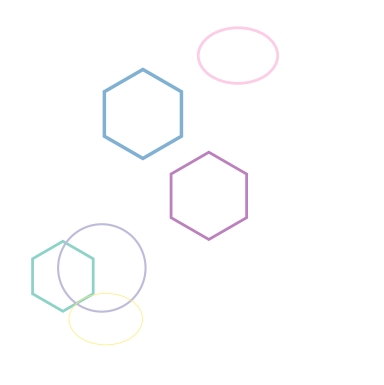[{"shape": "hexagon", "thickness": 2, "radius": 0.45, "center": [0.163, 0.282]}, {"shape": "circle", "thickness": 1.5, "radius": 0.57, "center": [0.264, 0.304]}, {"shape": "hexagon", "thickness": 2.5, "radius": 0.58, "center": [0.371, 0.704]}, {"shape": "oval", "thickness": 2, "radius": 0.52, "center": [0.618, 0.856]}, {"shape": "hexagon", "thickness": 2, "radius": 0.57, "center": [0.542, 0.491]}, {"shape": "oval", "thickness": 0.5, "radius": 0.48, "center": [0.275, 0.171]}]